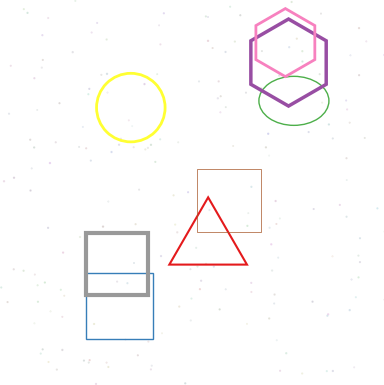[{"shape": "triangle", "thickness": 1.5, "radius": 0.58, "center": [0.541, 0.371]}, {"shape": "square", "thickness": 1, "radius": 0.43, "center": [0.31, 0.205]}, {"shape": "oval", "thickness": 1, "radius": 0.45, "center": [0.763, 0.738]}, {"shape": "hexagon", "thickness": 2.5, "radius": 0.57, "center": [0.749, 0.838]}, {"shape": "circle", "thickness": 2, "radius": 0.45, "center": [0.34, 0.721]}, {"shape": "square", "thickness": 0.5, "radius": 0.41, "center": [0.595, 0.479]}, {"shape": "hexagon", "thickness": 2, "radius": 0.44, "center": [0.741, 0.889]}, {"shape": "square", "thickness": 3, "radius": 0.4, "center": [0.305, 0.315]}]